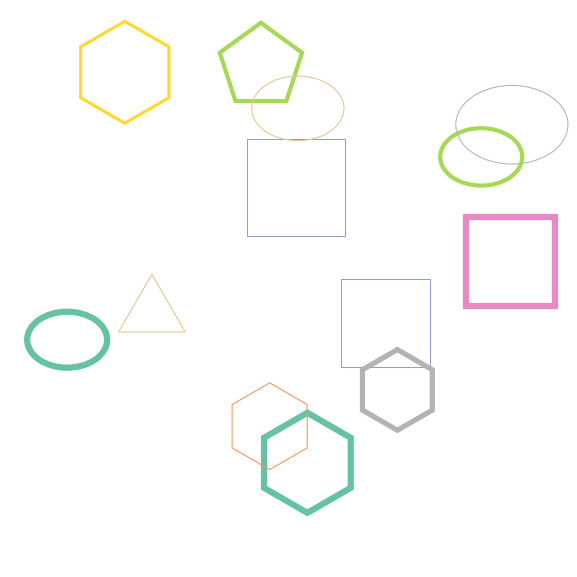[{"shape": "oval", "thickness": 3, "radius": 0.35, "center": [0.116, 0.411]}, {"shape": "hexagon", "thickness": 3, "radius": 0.43, "center": [0.532, 0.198]}, {"shape": "hexagon", "thickness": 0.5, "radius": 0.38, "center": [0.467, 0.261]}, {"shape": "square", "thickness": 0.5, "radius": 0.42, "center": [0.513, 0.674]}, {"shape": "square", "thickness": 0.5, "radius": 0.38, "center": [0.668, 0.439]}, {"shape": "square", "thickness": 3, "radius": 0.38, "center": [0.884, 0.547]}, {"shape": "oval", "thickness": 2, "radius": 0.36, "center": [0.833, 0.727]}, {"shape": "pentagon", "thickness": 2, "radius": 0.37, "center": [0.452, 0.885]}, {"shape": "hexagon", "thickness": 1.5, "radius": 0.44, "center": [0.216, 0.874]}, {"shape": "oval", "thickness": 0.5, "radius": 0.4, "center": [0.516, 0.812]}, {"shape": "triangle", "thickness": 0.5, "radius": 0.33, "center": [0.263, 0.458]}, {"shape": "hexagon", "thickness": 2.5, "radius": 0.35, "center": [0.688, 0.324]}, {"shape": "oval", "thickness": 0.5, "radius": 0.49, "center": [0.886, 0.783]}]